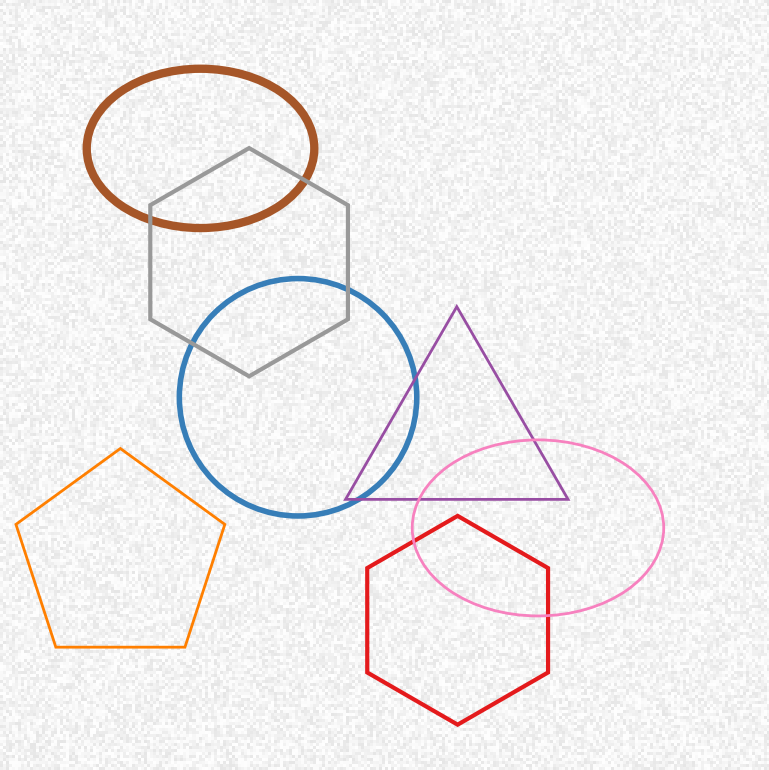[{"shape": "hexagon", "thickness": 1.5, "radius": 0.68, "center": [0.594, 0.194]}, {"shape": "circle", "thickness": 2, "radius": 0.77, "center": [0.387, 0.484]}, {"shape": "triangle", "thickness": 1, "radius": 0.83, "center": [0.593, 0.435]}, {"shape": "pentagon", "thickness": 1, "radius": 0.71, "center": [0.156, 0.275]}, {"shape": "oval", "thickness": 3, "radius": 0.74, "center": [0.26, 0.807]}, {"shape": "oval", "thickness": 1, "radius": 0.82, "center": [0.699, 0.314]}, {"shape": "hexagon", "thickness": 1.5, "radius": 0.74, "center": [0.324, 0.659]}]